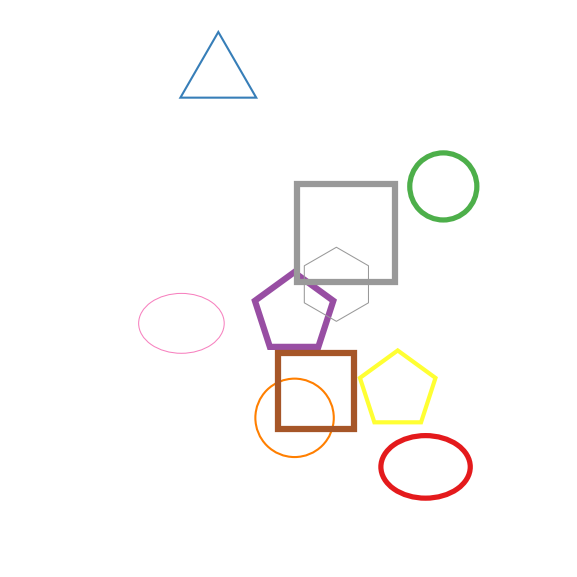[{"shape": "oval", "thickness": 2.5, "radius": 0.39, "center": [0.737, 0.191]}, {"shape": "triangle", "thickness": 1, "radius": 0.38, "center": [0.378, 0.868]}, {"shape": "circle", "thickness": 2.5, "radius": 0.29, "center": [0.768, 0.676]}, {"shape": "pentagon", "thickness": 3, "radius": 0.36, "center": [0.509, 0.456]}, {"shape": "circle", "thickness": 1, "radius": 0.34, "center": [0.51, 0.276]}, {"shape": "pentagon", "thickness": 2, "radius": 0.34, "center": [0.689, 0.323]}, {"shape": "square", "thickness": 3, "radius": 0.33, "center": [0.547, 0.321]}, {"shape": "oval", "thickness": 0.5, "radius": 0.37, "center": [0.314, 0.439]}, {"shape": "square", "thickness": 3, "radius": 0.43, "center": [0.599, 0.595]}, {"shape": "hexagon", "thickness": 0.5, "radius": 0.32, "center": [0.583, 0.507]}]